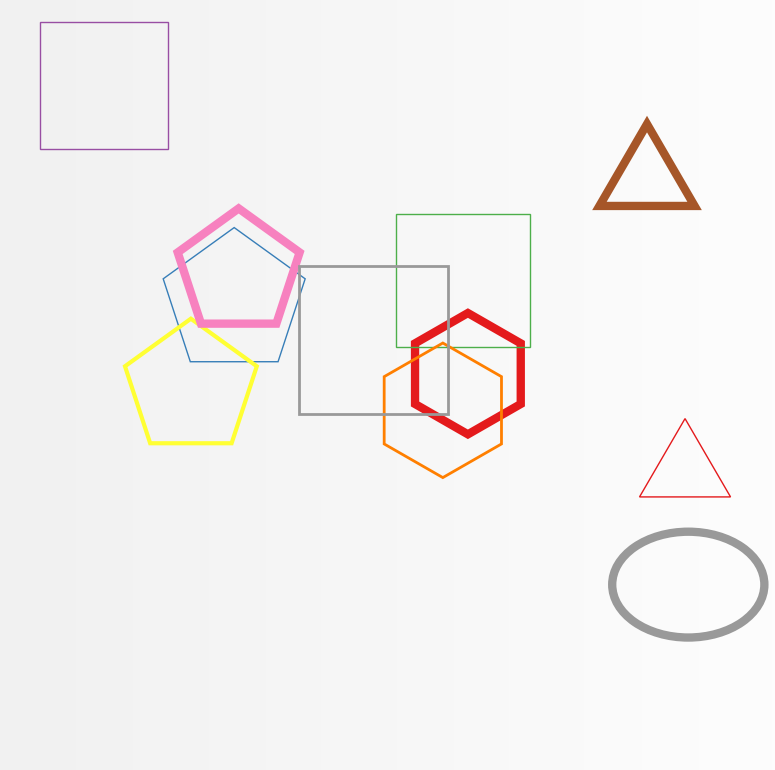[{"shape": "hexagon", "thickness": 3, "radius": 0.39, "center": [0.604, 0.515]}, {"shape": "triangle", "thickness": 0.5, "radius": 0.34, "center": [0.884, 0.389]}, {"shape": "pentagon", "thickness": 0.5, "radius": 0.48, "center": [0.302, 0.608]}, {"shape": "square", "thickness": 0.5, "radius": 0.43, "center": [0.598, 0.636]}, {"shape": "square", "thickness": 0.5, "radius": 0.41, "center": [0.134, 0.889]}, {"shape": "hexagon", "thickness": 1, "radius": 0.44, "center": [0.571, 0.467]}, {"shape": "pentagon", "thickness": 1.5, "radius": 0.45, "center": [0.246, 0.497]}, {"shape": "triangle", "thickness": 3, "radius": 0.35, "center": [0.835, 0.768]}, {"shape": "pentagon", "thickness": 3, "radius": 0.41, "center": [0.308, 0.647]}, {"shape": "oval", "thickness": 3, "radius": 0.49, "center": [0.888, 0.241]}, {"shape": "square", "thickness": 1, "radius": 0.48, "center": [0.482, 0.559]}]